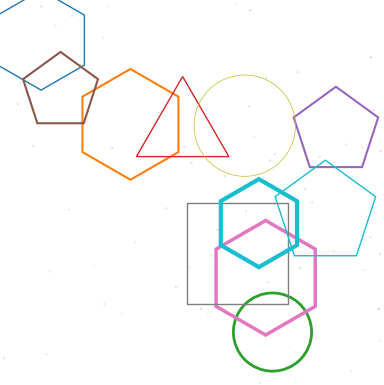[{"shape": "hexagon", "thickness": 1, "radius": 0.65, "center": [0.107, 0.896]}, {"shape": "hexagon", "thickness": 1.5, "radius": 0.72, "center": [0.339, 0.677]}, {"shape": "circle", "thickness": 2, "radius": 0.51, "center": [0.708, 0.138]}, {"shape": "triangle", "thickness": 1, "radius": 0.69, "center": [0.474, 0.663]}, {"shape": "pentagon", "thickness": 1.5, "radius": 0.58, "center": [0.873, 0.659]}, {"shape": "pentagon", "thickness": 1.5, "radius": 0.51, "center": [0.157, 0.763]}, {"shape": "hexagon", "thickness": 2.5, "radius": 0.74, "center": [0.69, 0.279]}, {"shape": "square", "thickness": 1, "radius": 0.66, "center": [0.618, 0.341]}, {"shape": "circle", "thickness": 0.5, "radius": 0.66, "center": [0.636, 0.674]}, {"shape": "pentagon", "thickness": 1, "radius": 0.69, "center": [0.845, 0.447]}, {"shape": "hexagon", "thickness": 3, "radius": 0.57, "center": [0.672, 0.42]}]